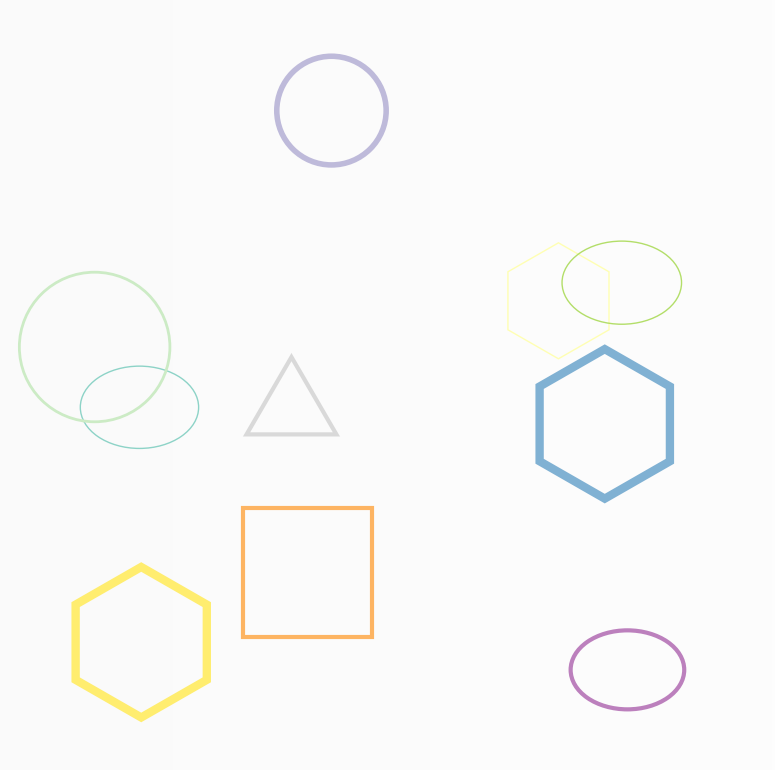[{"shape": "oval", "thickness": 0.5, "radius": 0.38, "center": [0.18, 0.471]}, {"shape": "hexagon", "thickness": 0.5, "radius": 0.38, "center": [0.721, 0.609]}, {"shape": "circle", "thickness": 2, "radius": 0.35, "center": [0.428, 0.856]}, {"shape": "hexagon", "thickness": 3, "radius": 0.49, "center": [0.78, 0.45]}, {"shape": "square", "thickness": 1.5, "radius": 0.42, "center": [0.396, 0.256]}, {"shape": "oval", "thickness": 0.5, "radius": 0.39, "center": [0.802, 0.633]}, {"shape": "triangle", "thickness": 1.5, "radius": 0.33, "center": [0.376, 0.469]}, {"shape": "oval", "thickness": 1.5, "radius": 0.37, "center": [0.81, 0.13]}, {"shape": "circle", "thickness": 1, "radius": 0.49, "center": [0.122, 0.549]}, {"shape": "hexagon", "thickness": 3, "radius": 0.49, "center": [0.182, 0.166]}]